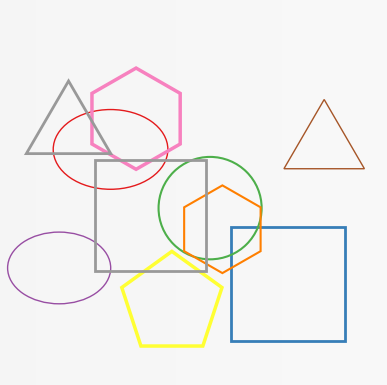[{"shape": "oval", "thickness": 1, "radius": 0.74, "center": [0.285, 0.612]}, {"shape": "square", "thickness": 2, "radius": 0.74, "center": [0.743, 0.262]}, {"shape": "circle", "thickness": 1.5, "radius": 0.67, "center": [0.542, 0.459]}, {"shape": "oval", "thickness": 1, "radius": 0.67, "center": [0.153, 0.304]}, {"shape": "hexagon", "thickness": 1.5, "radius": 0.57, "center": [0.574, 0.405]}, {"shape": "pentagon", "thickness": 2.5, "radius": 0.68, "center": [0.444, 0.211]}, {"shape": "triangle", "thickness": 1, "radius": 0.6, "center": [0.837, 0.622]}, {"shape": "hexagon", "thickness": 2.5, "radius": 0.66, "center": [0.351, 0.692]}, {"shape": "triangle", "thickness": 2, "radius": 0.63, "center": [0.177, 0.664]}, {"shape": "square", "thickness": 2, "radius": 0.72, "center": [0.387, 0.44]}]